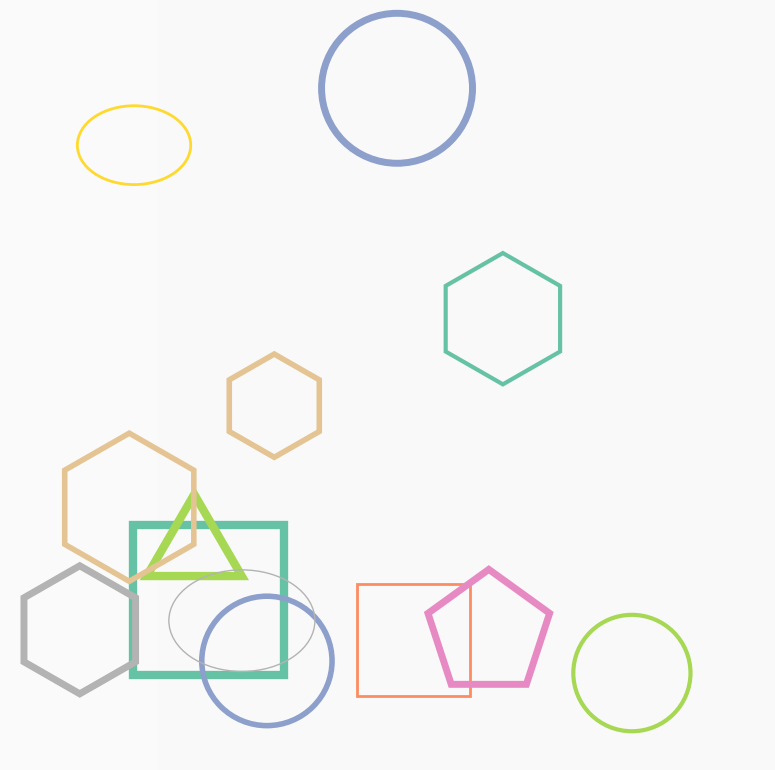[{"shape": "hexagon", "thickness": 1.5, "radius": 0.43, "center": [0.649, 0.586]}, {"shape": "square", "thickness": 3, "radius": 0.49, "center": [0.269, 0.221]}, {"shape": "square", "thickness": 1, "radius": 0.37, "center": [0.533, 0.169]}, {"shape": "circle", "thickness": 2, "radius": 0.42, "center": [0.344, 0.142]}, {"shape": "circle", "thickness": 2.5, "radius": 0.49, "center": [0.512, 0.885]}, {"shape": "pentagon", "thickness": 2.5, "radius": 0.41, "center": [0.631, 0.178]}, {"shape": "circle", "thickness": 1.5, "radius": 0.38, "center": [0.815, 0.126]}, {"shape": "triangle", "thickness": 3, "radius": 0.35, "center": [0.251, 0.287]}, {"shape": "oval", "thickness": 1, "radius": 0.37, "center": [0.173, 0.811]}, {"shape": "hexagon", "thickness": 2, "radius": 0.34, "center": [0.354, 0.473]}, {"shape": "hexagon", "thickness": 2, "radius": 0.48, "center": [0.167, 0.341]}, {"shape": "oval", "thickness": 0.5, "radius": 0.47, "center": [0.312, 0.194]}, {"shape": "hexagon", "thickness": 2.5, "radius": 0.42, "center": [0.103, 0.182]}]